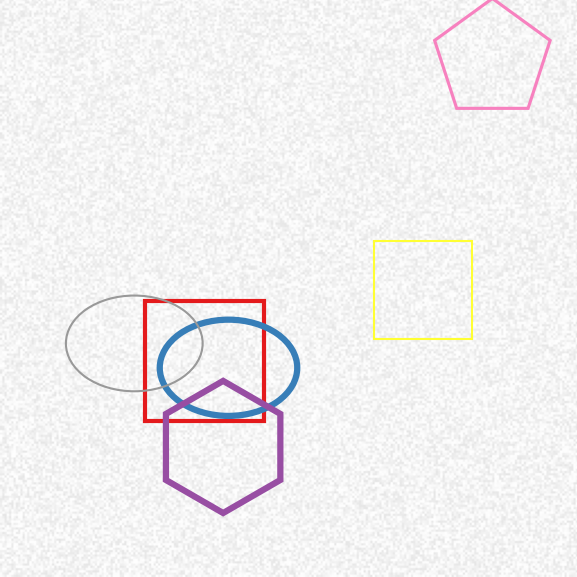[{"shape": "square", "thickness": 2, "radius": 0.52, "center": [0.355, 0.374]}, {"shape": "oval", "thickness": 3, "radius": 0.6, "center": [0.396, 0.362]}, {"shape": "hexagon", "thickness": 3, "radius": 0.57, "center": [0.386, 0.225]}, {"shape": "square", "thickness": 1, "radius": 0.42, "center": [0.733, 0.497]}, {"shape": "pentagon", "thickness": 1.5, "radius": 0.53, "center": [0.853, 0.897]}, {"shape": "oval", "thickness": 1, "radius": 0.59, "center": [0.233, 0.404]}]